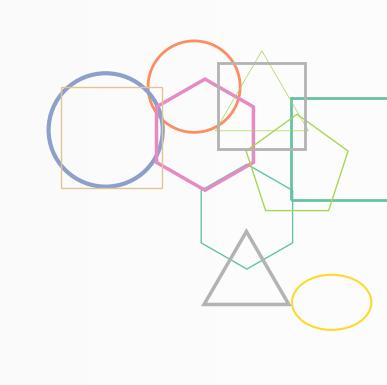[{"shape": "square", "thickness": 2, "radius": 0.66, "center": [0.882, 0.612]}, {"shape": "hexagon", "thickness": 1, "radius": 0.68, "center": [0.637, 0.437]}, {"shape": "circle", "thickness": 2, "radius": 0.59, "center": [0.501, 0.775]}, {"shape": "circle", "thickness": 3, "radius": 0.74, "center": [0.273, 0.662]}, {"shape": "hexagon", "thickness": 2.5, "radius": 0.72, "center": [0.529, 0.65]}, {"shape": "pentagon", "thickness": 1, "radius": 0.69, "center": [0.767, 0.565]}, {"shape": "triangle", "thickness": 0.5, "radius": 0.69, "center": [0.676, 0.729]}, {"shape": "oval", "thickness": 1.5, "radius": 0.51, "center": [0.856, 0.215]}, {"shape": "square", "thickness": 1, "radius": 0.65, "center": [0.288, 0.644]}, {"shape": "triangle", "thickness": 2.5, "radius": 0.63, "center": [0.636, 0.272]}, {"shape": "square", "thickness": 2, "radius": 0.56, "center": [0.675, 0.725]}]